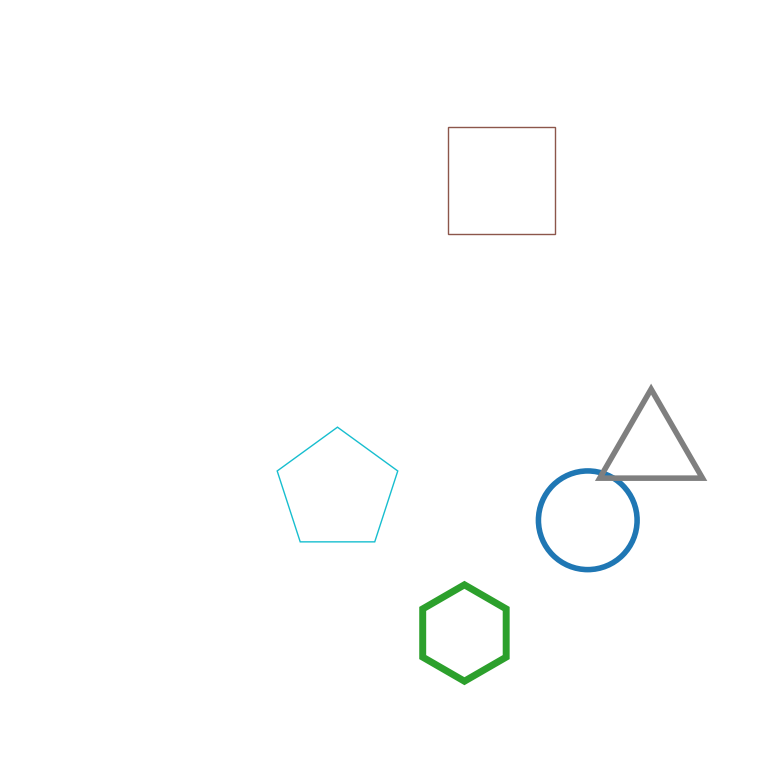[{"shape": "circle", "thickness": 2, "radius": 0.32, "center": [0.763, 0.324]}, {"shape": "hexagon", "thickness": 2.5, "radius": 0.31, "center": [0.603, 0.178]}, {"shape": "square", "thickness": 0.5, "radius": 0.35, "center": [0.651, 0.766]}, {"shape": "triangle", "thickness": 2, "radius": 0.39, "center": [0.846, 0.418]}, {"shape": "pentagon", "thickness": 0.5, "radius": 0.41, "center": [0.438, 0.363]}]